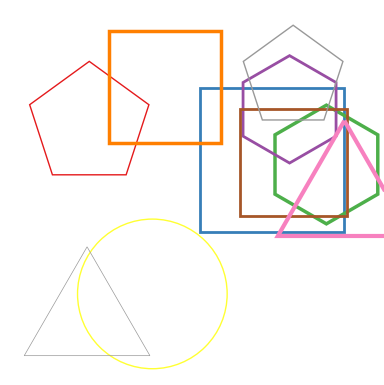[{"shape": "pentagon", "thickness": 1, "radius": 0.81, "center": [0.232, 0.678]}, {"shape": "square", "thickness": 2, "radius": 0.94, "center": [0.707, 0.584]}, {"shape": "hexagon", "thickness": 2.5, "radius": 0.77, "center": [0.848, 0.573]}, {"shape": "hexagon", "thickness": 2, "radius": 0.7, "center": [0.752, 0.716]}, {"shape": "square", "thickness": 2.5, "radius": 0.73, "center": [0.429, 0.773]}, {"shape": "circle", "thickness": 1, "radius": 0.97, "center": [0.396, 0.237]}, {"shape": "square", "thickness": 2, "radius": 0.69, "center": [0.763, 0.577]}, {"shape": "triangle", "thickness": 3, "radius": 1.0, "center": [0.894, 0.487]}, {"shape": "triangle", "thickness": 0.5, "radius": 0.94, "center": [0.226, 0.17]}, {"shape": "pentagon", "thickness": 1, "radius": 0.68, "center": [0.761, 0.798]}]